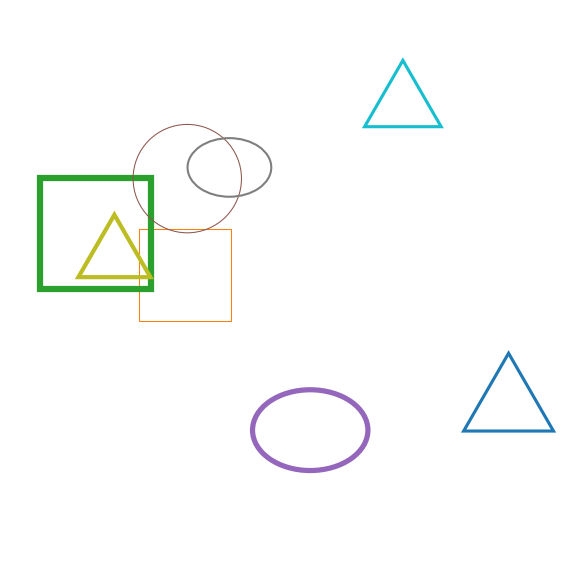[{"shape": "triangle", "thickness": 1.5, "radius": 0.45, "center": [0.881, 0.298]}, {"shape": "square", "thickness": 0.5, "radius": 0.4, "center": [0.32, 0.523]}, {"shape": "square", "thickness": 3, "radius": 0.48, "center": [0.165, 0.595]}, {"shape": "oval", "thickness": 2.5, "radius": 0.5, "center": [0.537, 0.254]}, {"shape": "circle", "thickness": 0.5, "radius": 0.47, "center": [0.324, 0.69]}, {"shape": "oval", "thickness": 1, "radius": 0.36, "center": [0.397, 0.709]}, {"shape": "triangle", "thickness": 2, "radius": 0.36, "center": [0.198, 0.555]}, {"shape": "triangle", "thickness": 1.5, "radius": 0.38, "center": [0.698, 0.818]}]